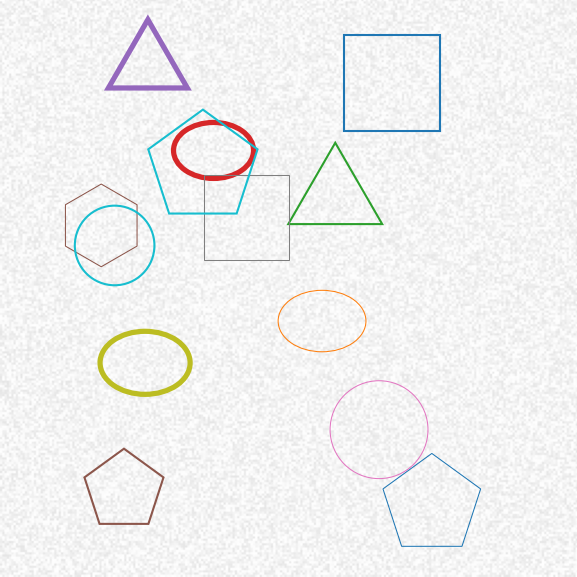[{"shape": "square", "thickness": 1, "radius": 0.41, "center": [0.679, 0.855]}, {"shape": "pentagon", "thickness": 0.5, "radius": 0.44, "center": [0.748, 0.125]}, {"shape": "oval", "thickness": 0.5, "radius": 0.38, "center": [0.558, 0.443]}, {"shape": "triangle", "thickness": 1, "radius": 0.47, "center": [0.581, 0.658]}, {"shape": "oval", "thickness": 2.5, "radius": 0.35, "center": [0.37, 0.739]}, {"shape": "triangle", "thickness": 2.5, "radius": 0.39, "center": [0.256, 0.886]}, {"shape": "pentagon", "thickness": 1, "radius": 0.36, "center": [0.215, 0.15]}, {"shape": "hexagon", "thickness": 0.5, "radius": 0.36, "center": [0.175, 0.609]}, {"shape": "circle", "thickness": 0.5, "radius": 0.42, "center": [0.656, 0.255]}, {"shape": "square", "thickness": 0.5, "radius": 0.37, "center": [0.427, 0.623]}, {"shape": "oval", "thickness": 2.5, "radius": 0.39, "center": [0.251, 0.371]}, {"shape": "circle", "thickness": 1, "radius": 0.34, "center": [0.198, 0.574]}, {"shape": "pentagon", "thickness": 1, "radius": 0.5, "center": [0.351, 0.71]}]